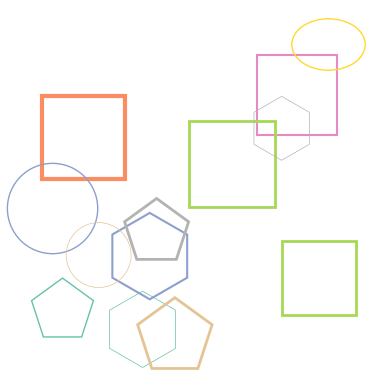[{"shape": "pentagon", "thickness": 1, "radius": 0.42, "center": [0.162, 0.193]}, {"shape": "hexagon", "thickness": 0.5, "radius": 0.5, "center": [0.37, 0.145]}, {"shape": "square", "thickness": 3, "radius": 0.54, "center": [0.217, 0.642]}, {"shape": "circle", "thickness": 1, "radius": 0.59, "center": [0.137, 0.458]}, {"shape": "hexagon", "thickness": 1.5, "radius": 0.56, "center": [0.389, 0.335]}, {"shape": "square", "thickness": 1.5, "radius": 0.52, "center": [0.772, 0.753]}, {"shape": "square", "thickness": 2, "radius": 0.56, "center": [0.603, 0.575]}, {"shape": "square", "thickness": 2, "radius": 0.48, "center": [0.828, 0.277]}, {"shape": "oval", "thickness": 1, "radius": 0.48, "center": [0.853, 0.884]}, {"shape": "circle", "thickness": 0.5, "radius": 0.42, "center": [0.256, 0.337]}, {"shape": "pentagon", "thickness": 2, "radius": 0.51, "center": [0.454, 0.125]}, {"shape": "hexagon", "thickness": 0.5, "radius": 0.42, "center": [0.732, 0.667]}, {"shape": "pentagon", "thickness": 2, "radius": 0.44, "center": [0.407, 0.397]}]